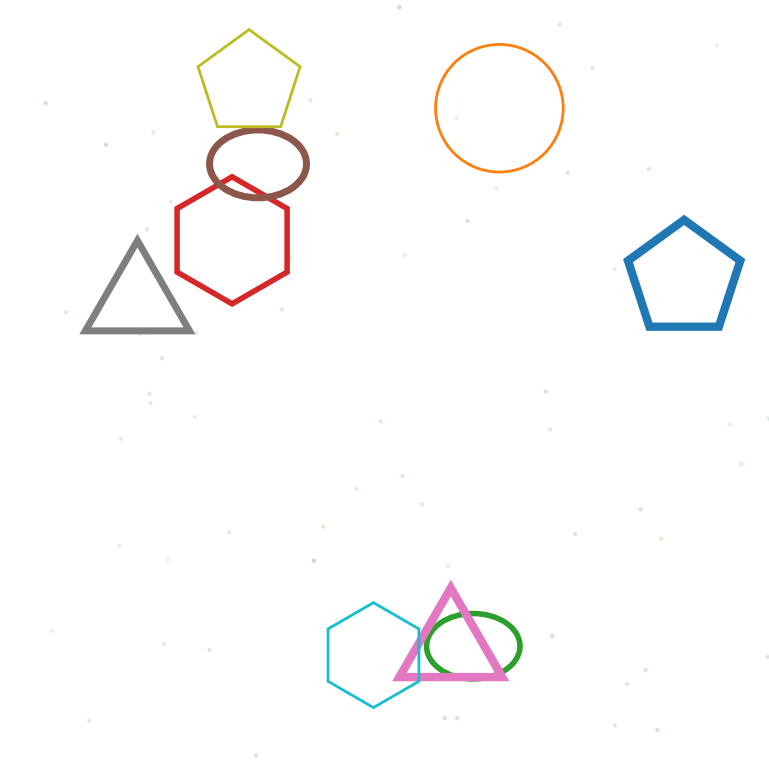[{"shape": "pentagon", "thickness": 3, "radius": 0.38, "center": [0.889, 0.638]}, {"shape": "circle", "thickness": 1, "radius": 0.41, "center": [0.649, 0.859]}, {"shape": "oval", "thickness": 2, "radius": 0.3, "center": [0.615, 0.161]}, {"shape": "hexagon", "thickness": 2, "radius": 0.41, "center": [0.301, 0.688]}, {"shape": "oval", "thickness": 2.5, "radius": 0.31, "center": [0.335, 0.787]}, {"shape": "triangle", "thickness": 3, "radius": 0.39, "center": [0.585, 0.159]}, {"shape": "triangle", "thickness": 2.5, "radius": 0.39, "center": [0.178, 0.609]}, {"shape": "pentagon", "thickness": 1, "radius": 0.35, "center": [0.323, 0.892]}, {"shape": "hexagon", "thickness": 1, "radius": 0.34, "center": [0.485, 0.149]}]